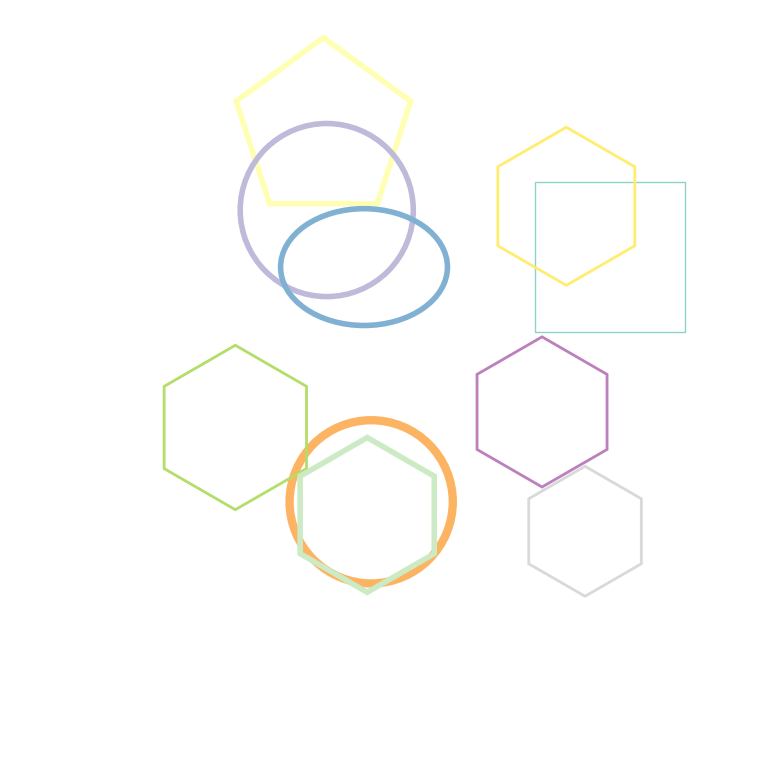[{"shape": "square", "thickness": 0.5, "radius": 0.49, "center": [0.793, 0.666]}, {"shape": "pentagon", "thickness": 2, "radius": 0.6, "center": [0.42, 0.832]}, {"shape": "circle", "thickness": 2, "radius": 0.56, "center": [0.424, 0.727]}, {"shape": "oval", "thickness": 2, "radius": 0.54, "center": [0.473, 0.653]}, {"shape": "circle", "thickness": 3, "radius": 0.53, "center": [0.482, 0.348]}, {"shape": "hexagon", "thickness": 1, "radius": 0.53, "center": [0.306, 0.445]}, {"shape": "hexagon", "thickness": 1, "radius": 0.42, "center": [0.76, 0.31]}, {"shape": "hexagon", "thickness": 1, "radius": 0.49, "center": [0.704, 0.465]}, {"shape": "hexagon", "thickness": 2, "radius": 0.5, "center": [0.477, 0.331]}, {"shape": "hexagon", "thickness": 1, "radius": 0.51, "center": [0.735, 0.732]}]